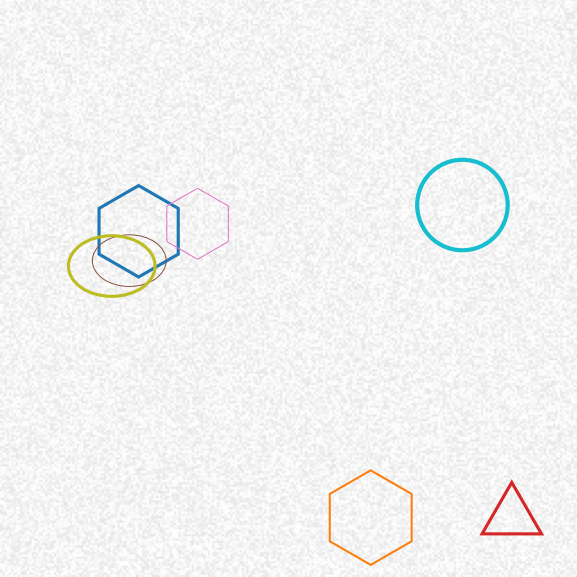[{"shape": "hexagon", "thickness": 1.5, "radius": 0.4, "center": [0.24, 0.599]}, {"shape": "hexagon", "thickness": 1, "radius": 0.41, "center": [0.642, 0.103]}, {"shape": "triangle", "thickness": 1.5, "radius": 0.3, "center": [0.886, 0.104]}, {"shape": "oval", "thickness": 0.5, "radius": 0.32, "center": [0.224, 0.548]}, {"shape": "hexagon", "thickness": 0.5, "radius": 0.31, "center": [0.342, 0.612]}, {"shape": "oval", "thickness": 1.5, "radius": 0.37, "center": [0.194, 0.538]}, {"shape": "circle", "thickness": 2, "radius": 0.39, "center": [0.801, 0.644]}]